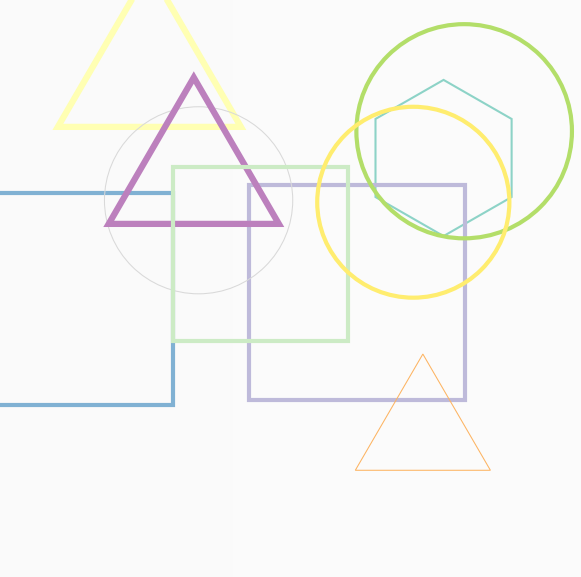[{"shape": "hexagon", "thickness": 1, "radius": 0.68, "center": [0.763, 0.726]}, {"shape": "triangle", "thickness": 3, "radius": 0.91, "center": [0.257, 0.87]}, {"shape": "square", "thickness": 2, "radius": 0.93, "center": [0.614, 0.493]}, {"shape": "square", "thickness": 2, "radius": 0.92, "center": [0.113, 0.482]}, {"shape": "triangle", "thickness": 0.5, "radius": 0.67, "center": [0.728, 0.252]}, {"shape": "circle", "thickness": 2, "radius": 0.93, "center": [0.799, 0.772]}, {"shape": "circle", "thickness": 0.5, "radius": 0.81, "center": [0.342, 0.652]}, {"shape": "triangle", "thickness": 3, "radius": 0.84, "center": [0.333, 0.696]}, {"shape": "square", "thickness": 2, "radius": 0.75, "center": [0.448, 0.559]}, {"shape": "circle", "thickness": 2, "radius": 0.83, "center": [0.711, 0.649]}]